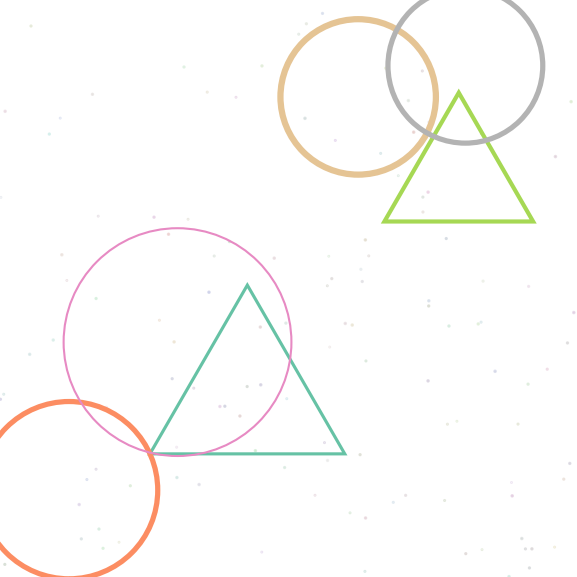[{"shape": "triangle", "thickness": 1.5, "radius": 0.97, "center": [0.428, 0.311]}, {"shape": "circle", "thickness": 2.5, "radius": 0.77, "center": [0.12, 0.15]}, {"shape": "circle", "thickness": 1, "radius": 0.99, "center": [0.307, 0.407]}, {"shape": "triangle", "thickness": 2, "radius": 0.74, "center": [0.794, 0.69]}, {"shape": "circle", "thickness": 3, "radius": 0.67, "center": [0.62, 0.831]}, {"shape": "circle", "thickness": 2.5, "radius": 0.67, "center": [0.806, 0.885]}]